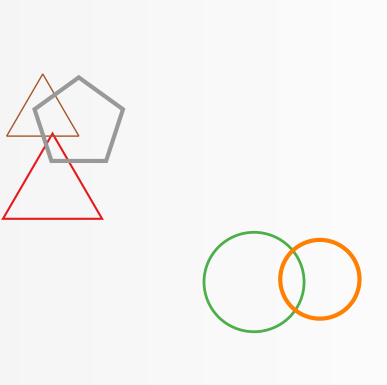[{"shape": "triangle", "thickness": 1.5, "radius": 0.74, "center": [0.136, 0.506]}, {"shape": "circle", "thickness": 2, "radius": 0.65, "center": [0.656, 0.267]}, {"shape": "circle", "thickness": 3, "radius": 0.51, "center": [0.825, 0.275]}, {"shape": "triangle", "thickness": 1, "radius": 0.54, "center": [0.11, 0.7]}, {"shape": "pentagon", "thickness": 3, "radius": 0.6, "center": [0.203, 0.679]}]